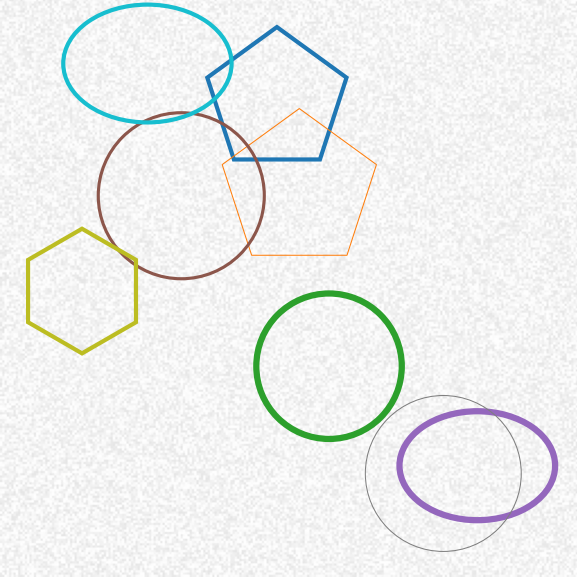[{"shape": "pentagon", "thickness": 2, "radius": 0.63, "center": [0.48, 0.826]}, {"shape": "pentagon", "thickness": 0.5, "radius": 0.7, "center": [0.518, 0.671]}, {"shape": "circle", "thickness": 3, "radius": 0.63, "center": [0.57, 0.365]}, {"shape": "oval", "thickness": 3, "radius": 0.67, "center": [0.827, 0.193]}, {"shape": "circle", "thickness": 1.5, "radius": 0.72, "center": [0.314, 0.66]}, {"shape": "circle", "thickness": 0.5, "radius": 0.67, "center": [0.768, 0.179]}, {"shape": "hexagon", "thickness": 2, "radius": 0.54, "center": [0.142, 0.495]}, {"shape": "oval", "thickness": 2, "radius": 0.73, "center": [0.255, 0.889]}]